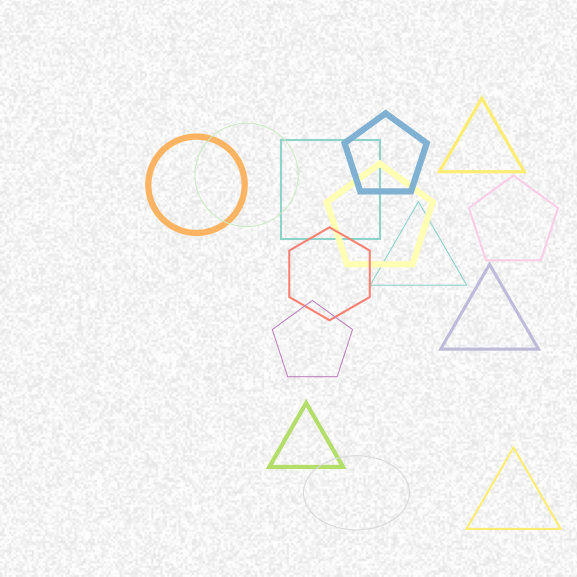[{"shape": "square", "thickness": 1, "radius": 0.43, "center": [0.572, 0.671]}, {"shape": "triangle", "thickness": 0.5, "radius": 0.48, "center": [0.725, 0.554]}, {"shape": "pentagon", "thickness": 3, "radius": 0.48, "center": [0.658, 0.619]}, {"shape": "triangle", "thickness": 1.5, "radius": 0.49, "center": [0.848, 0.443]}, {"shape": "hexagon", "thickness": 1, "radius": 0.4, "center": [0.571, 0.525]}, {"shape": "pentagon", "thickness": 3, "radius": 0.37, "center": [0.668, 0.728]}, {"shape": "circle", "thickness": 3, "radius": 0.42, "center": [0.34, 0.679]}, {"shape": "triangle", "thickness": 2, "radius": 0.37, "center": [0.53, 0.228]}, {"shape": "pentagon", "thickness": 1, "radius": 0.41, "center": [0.889, 0.614]}, {"shape": "oval", "thickness": 0.5, "radius": 0.46, "center": [0.617, 0.146]}, {"shape": "pentagon", "thickness": 0.5, "radius": 0.37, "center": [0.541, 0.406]}, {"shape": "circle", "thickness": 0.5, "radius": 0.45, "center": [0.427, 0.696]}, {"shape": "triangle", "thickness": 1, "radius": 0.47, "center": [0.889, 0.13]}, {"shape": "triangle", "thickness": 1.5, "radius": 0.42, "center": [0.834, 0.744]}]